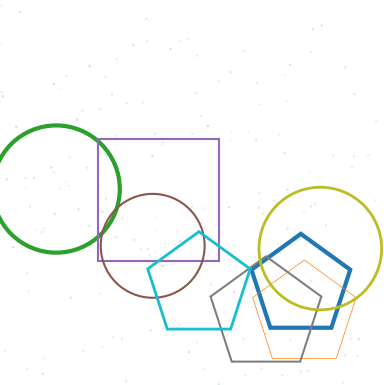[{"shape": "pentagon", "thickness": 3, "radius": 0.67, "center": [0.781, 0.258]}, {"shape": "pentagon", "thickness": 0.5, "radius": 0.71, "center": [0.791, 0.183]}, {"shape": "circle", "thickness": 3, "radius": 0.83, "center": [0.146, 0.509]}, {"shape": "square", "thickness": 1.5, "radius": 0.79, "center": [0.411, 0.481]}, {"shape": "circle", "thickness": 1.5, "radius": 0.67, "center": [0.397, 0.362]}, {"shape": "pentagon", "thickness": 1.5, "radius": 0.76, "center": [0.691, 0.183]}, {"shape": "circle", "thickness": 2, "radius": 0.8, "center": [0.832, 0.354]}, {"shape": "pentagon", "thickness": 2, "radius": 0.7, "center": [0.517, 0.258]}]